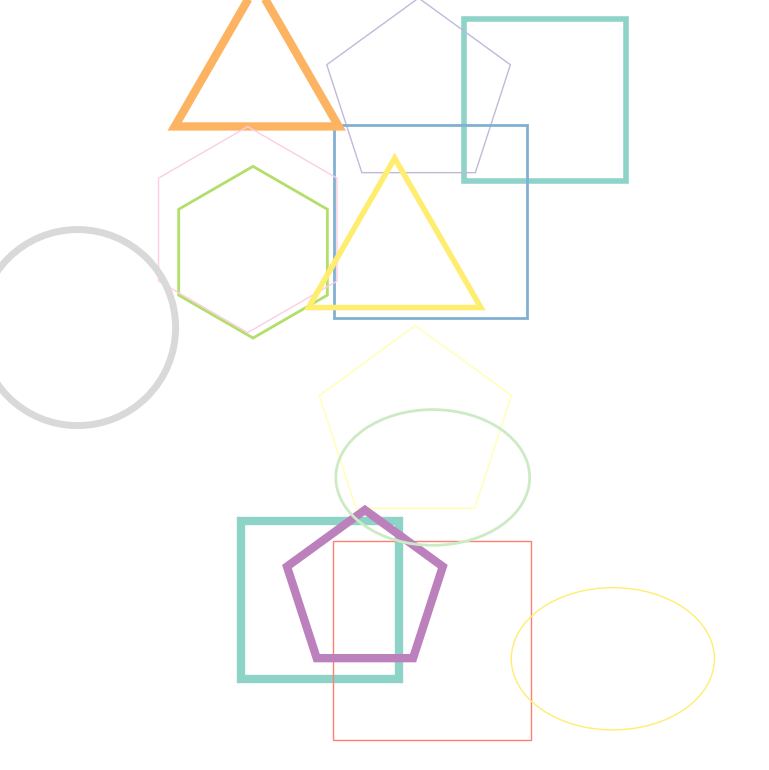[{"shape": "square", "thickness": 3, "radius": 0.51, "center": [0.416, 0.22]}, {"shape": "square", "thickness": 2, "radius": 0.53, "center": [0.708, 0.87]}, {"shape": "pentagon", "thickness": 0.5, "radius": 0.66, "center": [0.539, 0.446]}, {"shape": "pentagon", "thickness": 0.5, "radius": 0.63, "center": [0.544, 0.877]}, {"shape": "square", "thickness": 0.5, "radius": 0.64, "center": [0.561, 0.168]}, {"shape": "square", "thickness": 1, "radius": 0.63, "center": [0.56, 0.712]}, {"shape": "triangle", "thickness": 3, "radius": 0.61, "center": [0.333, 0.897]}, {"shape": "hexagon", "thickness": 1, "radius": 0.56, "center": [0.329, 0.672]}, {"shape": "hexagon", "thickness": 0.5, "radius": 0.67, "center": [0.322, 0.702]}, {"shape": "circle", "thickness": 2.5, "radius": 0.64, "center": [0.101, 0.575]}, {"shape": "pentagon", "thickness": 3, "radius": 0.53, "center": [0.474, 0.231]}, {"shape": "oval", "thickness": 1, "radius": 0.63, "center": [0.562, 0.38]}, {"shape": "triangle", "thickness": 2, "radius": 0.65, "center": [0.513, 0.665]}, {"shape": "oval", "thickness": 0.5, "radius": 0.66, "center": [0.796, 0.144]}]